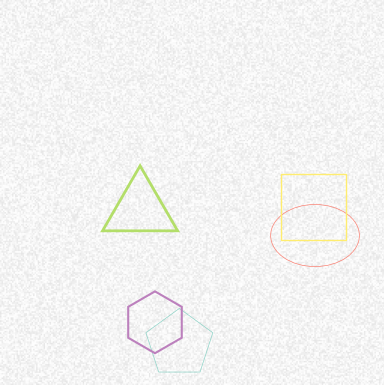[{"shape": "pentagon", "thickness": 0.5, "radius": 0.46, "center": [0.466, 0.108]}, {"shape": "oval", "thickness": 0.5, "radius": 0.58, "center": [0.818, 0.388]}, {"shape": "triangle", "thickness": 2, "radius": 0.56, "center": [0.364, 0.457]}, {"shape": "hexagon", "thickness": 1.5, "radius": 0.4, "center": [0.403, 0.163]}, {"shape": "square", "thickness": 1, "radius": 0.42, "center": [0.814, 0.463]}]